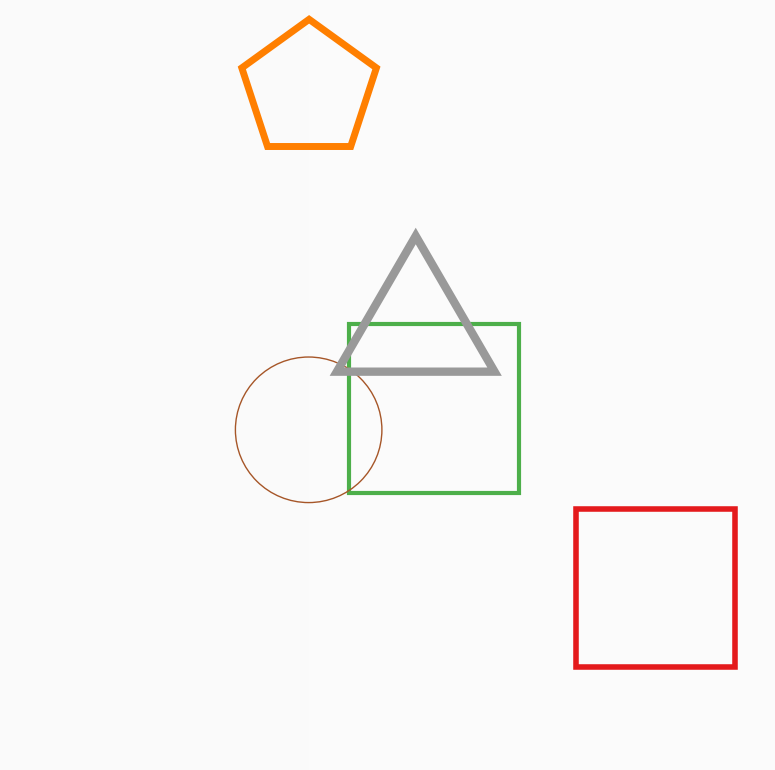[{"shape": "square", "thickness": 2, "radius": 0.51, "center": [0.846, 0.237]}, {"shape": "square", "thickness": 1.5, "radius": 0.55, "center": [0.56, 0.469]}, {"shape": "pentagon", "thickness": 2.5, "radius": 0.46, "center": [0.399, 0.884]}, {"shape": "circle", "thickness": 0.5, "radius": 0.47, "center": [0.398, 0.442]}, {"shape": "triangle", "thickness": 3, "radius": 0.59, "center": [0.536, 0.576]}]